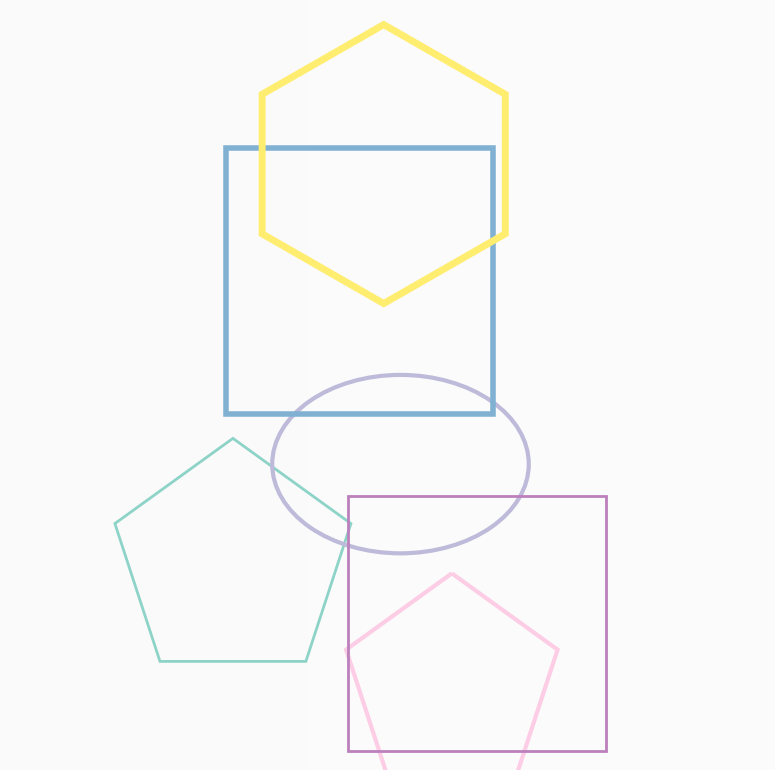[{"shape": "pentagon", "thickness": 1, "radius": 0.8, "center": [0.301, 0.271]}, {"shape": "oval", "thickness": 1.5, "radius": 0.83, "center": [0.517, 0.397]}, {"shape": "square", "thickness": 2, "radius": 0.86, "center": [0.464, 0.635]}, {"shape": "pentagon", "thickness": 1.5, "radius": 0.72, "center": [0.583, 0.112]}, {"shape": "square", "thickness": 1, "radius": 0.83, "center": [0.616, 0.19]}, {"shape": "hexagon", "thickness": 2.5, "radius": 0.91, "center": [0.495, 0.787]}]